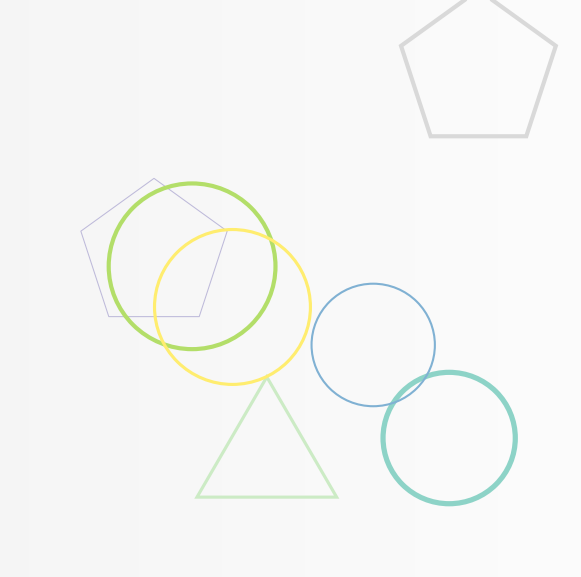[{"shape": "circle", "thickness": 2.5, "radius": 0.57, "center": [0.773, 0.241]}, {"shape": "pentagon", "thickness": 0.5, "radius": 0.66, "center": [0.265, 0.558]}, {"shape": "circle", "thickness": 1, "radius": 0.53, "center": [0.642, 0.402]}, {"shape": "circle", "thickness": 2, "radius": 0.72, "center": [0.33, 0.538]}, {"shape": "pentagon", "thickness": 2, "radius": 0.7, "center": [0.823, 0.876]}, {"shape": "triangle", "thickness": 1.5, "radius": 0.69, "center": [0.459, 0.208]}, {"shape": "circle", "thickness": 1.5, "radius": 0.67, "center": [0.4, 0.468]}]